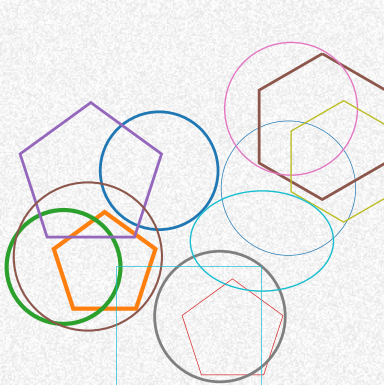[{"shape": "circle", "thickness": 2, "radius": 0.76, "center": [0.413, 0.557]}, {"shape": "circle", "thickness": 0.5, "radius": 0.87, "center": [0.749, 0.511]}, {"shape": "pentagon", "thickness": 3, "radius": 0.69, "center": [0.272, 0.311]}, {"shape": "circle", "thickness": 3, "radius": 0.74, "center": [0.165, 0.307]}, {"shape": "pentagon", "thickness": 0.5, "radius": 0.69, "center": [0.604, 0.138]}, {"shape": "pentagon", "thickness": 2, "radius": 0.97, "center": [0.236, 0.54]}, {"shape": "circle", "thickness": 1.5, "radius": 0.96, "center": [0.228, 0.334]}, {"shape": "hexagon", "thickness": 2, "radius": 0.95, "center": [0.837, 0.671]}, {"shape": "circle", "thickness": 1, "radius": 0.86, "center": [0.756, 0.717]}, {"shape": "circle", "thickness": 2, "radius": 0.85, "center": [0.571, 0.178]}, {"shape": "hexagon", "thickness": 1, "radius": 0.79, "center": [0.893, 0.581]}, {"shape": "square", "thickness": 0.5, "radius": 0.94, "center": [0.49, 0.122]}, {"shape": "oval", "thickness": 1, "radius": 0.93, "center": [0.68, 0.374]}]